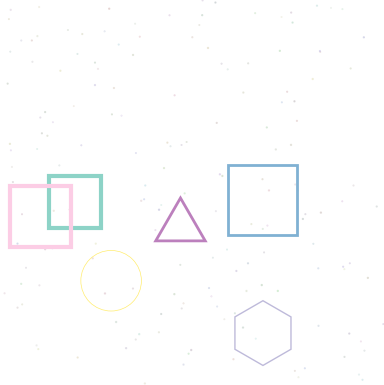[{"shape": "square", "thickness": 3, "radius": 0.34, "center": [0.195, 0.475]}, {"shape": "hexagon", "thickness": 1, "radius": 0.42, "center": [0.683, 0.135]}, {"shape": "square", "thickness": 2, "radius": 0.45, "center": [0.682, 0.481]}, {"shape": "square", "thickness": 3, "radius": 0.4, "center": [0.106, 0.437]}, {"shape": "triangle", "thickness": 2, "radius": 0.37, "center": [0.469, 0.411]}, {"shape": "circle", "thickness": 0.5, "radius": 0.39, "center": [0.289, 0.271]}]